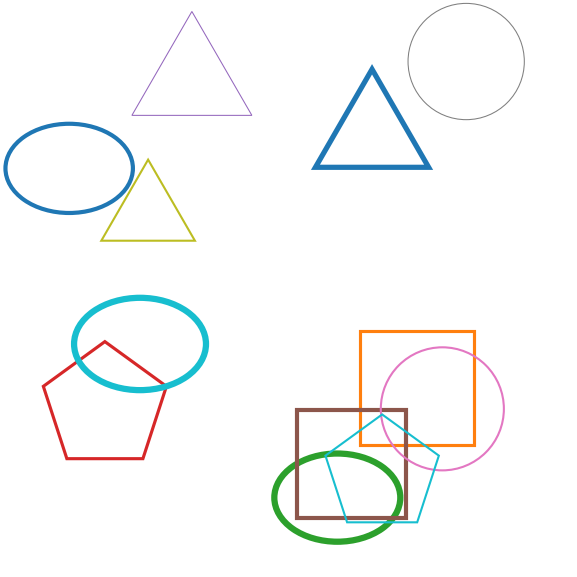[{"shape": "triangle", "thickness": 2.5, "radius": 0.57, "center": [0.644, 0.766]}, {"shape": "oval", "thickness": 2, "radius": 0.55, "center": [0.12, 0.708]}, {"shape": "square", "thickness": 1.5, "radius": 0.49, "center": [0.722, 0.327]}, {"shape": "oval", "thickness": 3, "radius": 0.55, "center": [0.584, 0.137]}, {"shape": "pentagon", "thickness": 1.5, "radius": 0.56, "center": [0.182, 0.296]}, {"shape": "triangle", "thickness": 0.5, "radius": 0.6, "center": [0.332, 0.859]}, {"shape": "square", "thickness": 2, "radius": 0.47, "center": [0.609, 0.196]}, {"shape": "circle", "thickness": 1, "radius": 0.53, "center": [0.766, 0.291]}, {"shape": "circle", "thickness": 0.5, "radius": 0.5, "center": [0.807, 0.893]}, {"shape": "triangle", "thickness": 1, "radius": 0.47, "center": [0.256, 0.629]}, {"shape": "pentagon", "thickness": 1, "radius": 0.52, "center": [0.662, 0.178]}, {"shape": "oval", "thickness": 3, "radius": 0.57, "center": [0.242, 0.404]}]